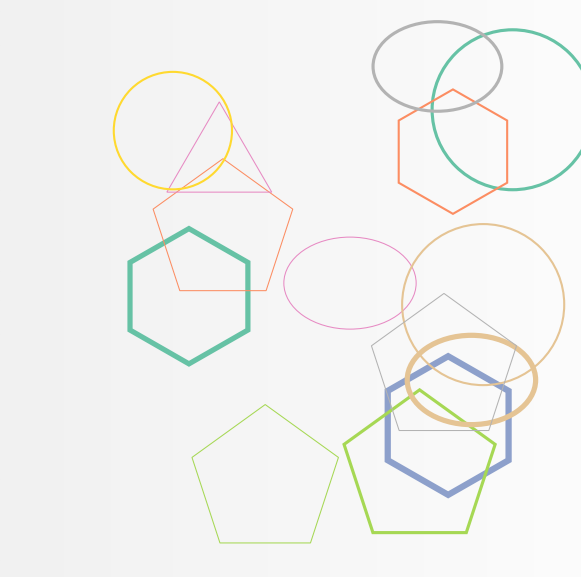[{"shape": "circle", "thickness": 1.5, "radius": 0.69, "center": [0.882, 0.809]}, {"shape": "hexagon", "thickness": 2.5, "radius": 0.59, "center": [0.325, 0.486]}, {"shape": "hexagon", "thickness": 1, "radius": 0.54, "center": [0.779, 0.737]}, {"shape": "pentagon", "thickness": 0.5, "radius": 0.63, "center": [0.384, 0.598]}, {"shape": "hexagon", "thickness": 3, "radius": 0.6, "center": [0.771, 0.262]}, {"shape": "oval", "thickness": 0.5, "radius": 0.57, "center": [0.602, 0.509]}, {"shape": "triangle", "thickness": 0.5, "radius": 0.52, "center": [0.377, 0.719]}, {"shape": "pentagon", "thickness": 1.5, "radius": 0.68, "center": [0.722, 0.187]}, {"shape": "pentagon", "thickness": 0.5, "radius": 0.66, "center": [0.456, 0.166]}, {"shape": "circle", "thickness": 1, "radius": 0.51, "center": [0.297, 0.773]}, {"shape": "circle", "thickness": 1, "radius": 0.7, "center": [0.831, 0.472]}, {"shape": "oval", "thickness": 2.5, "radius": 0.55, "center": [0.811, 0.341]}, {"shape": "oval", "thickness": 1.5, "radius": 0.55, "center": [0.753, 0.884]}, {"shape": "pentagon", "thickness": 0.5, "radius": 0.66, "center": [0.764, 0.36]}]